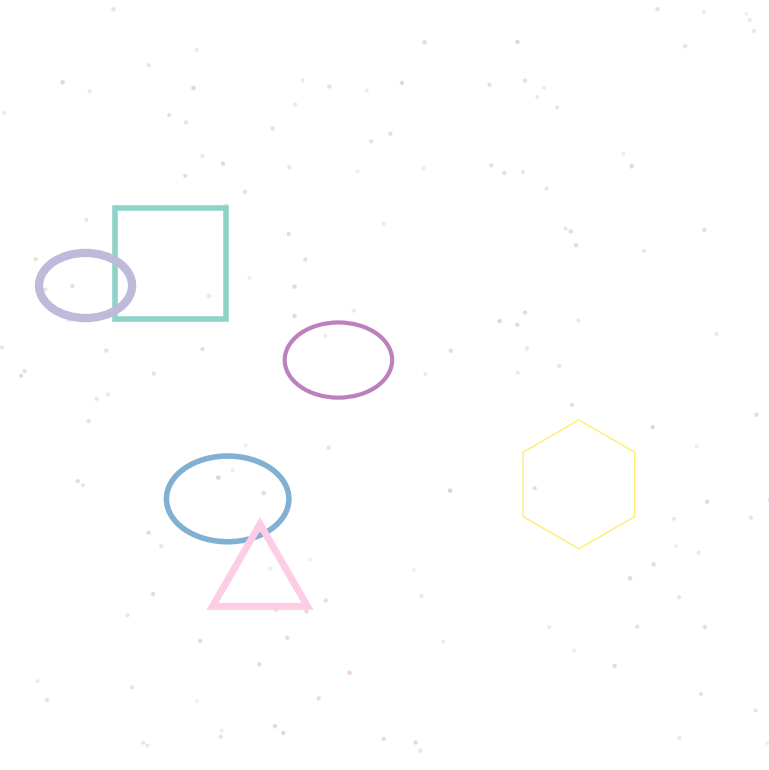[{"shape": "square", "thickness": 2, "radius": 0.36, "center": [0.221, 0.658]}, {"shape": "oval", "thickness": 3, "radius": 0.3, "center": [0.111, 0.629]}, {"shape": "oval", "thickness": 2, "radius": 0.4, "center": [0.296, 0.352]}, {"shape": "triangle", "thickness": 2.5, "radius": 0.36, "center": [0.338, 0.248]}, {"shape": "oval", "thickness": 1.5, "radius": 0.35, "center": [0.44, 0.532]}, {"shape": "hexagon", "thickness": 0.5, "radius": 0.42, "center": [0.752, 0.371]}]